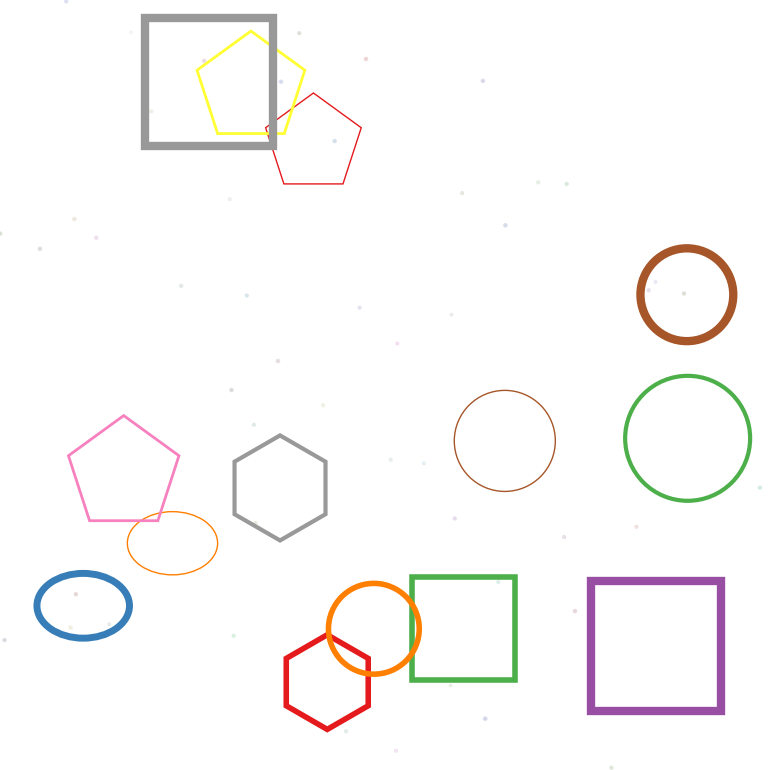[{"shape": "hexagon", "thickness": 2, "radius": 0.31, "center": [0.425, 0.114]}, {"shape": "pentagon", "thickness": 0.5, "radius": 0.33, "center": [0.407, 0.814]}, {"shape": "oval", "thickness": 2.5, "radius": 0.3, "center": [0.108, 0.213]}, {"shape": "circle", "thickness": 1.5, "radius": 0.41, "center": [0.893, 0.431]}, {"shape": "square", "thickness": 2, "radius": 0.33, "center": [0.602, 0.183]}, {"shape": "square", "thickness": 3, "radius": 0.42, "center": [0.852, 0.161]}, {"shape": "circle", "thickness": 2, "radius": 0.29, "center": [0.486, 0.183]}, {"shape": "oval", "thickness": 0.5, "radius": 0.29, "center": [0.224, 0.294]}, {"shape": "pentagon", "thickness": 1, "radius": 0.37, "center": [0.326, 0.886]}, {"shape": "circle", "thickness": 3, "radius": 0.3, "center": [0.892, 0.617]}, {"shape": "circle", "thickness": 0.5, "radius": 0.33, "center": [0.656, 0.427]}, {"shape": "pentagon", "thickness": 1, "radius": 0.38, "center": [0.161, 0.385]}, {"shape": "square", "thickness": 3, "radius": 0.41, "center": [0.271, 0.893]}, {"shape": "hexagon", "thickness": 1.5, "radius": 0.34, "center": [0.364, 0.366]}]